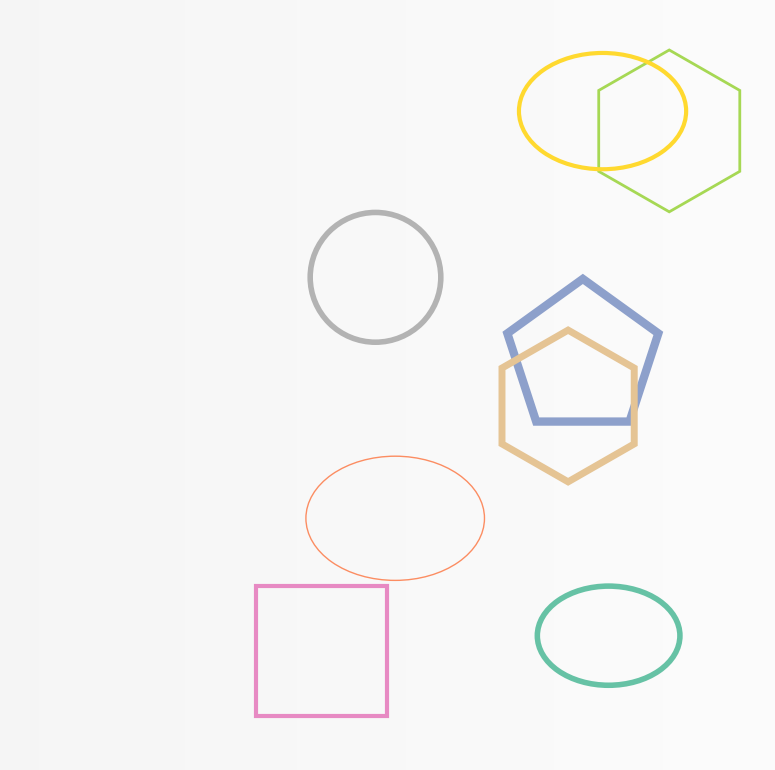[{"shape": "oval", "thickness": 2, "radius": 0.46, "center": [0.785, 0.174]}, {"shape": "oval", "thickness": 0.5, "radius": 0.58, "center": [0.51, 0.327]}, {"shape": "pentagon", "thickness": 3, "radius": 0.51, "center": [0.752, 0.535]}, {"shape": "square", "thickness": 1.5, "radius": 0.42, "center": [0.415, 0.154]}, {"shape": "hexagon", "thickness": 1, "radius": 0.53, "center": [0.864, 0.83]}, {"shape": "oval", "thickness": 1.5, "radius": 0.54, "center": [0.777, 0.856]}, {"shape": "hexagon", "thickness": 2.5, "radius": 0.49, "center": [0.733, 0.473]}, {"shape": "circle", "thickness": 2, "radius": 0.42, "center": [0.485, 0.64]}]